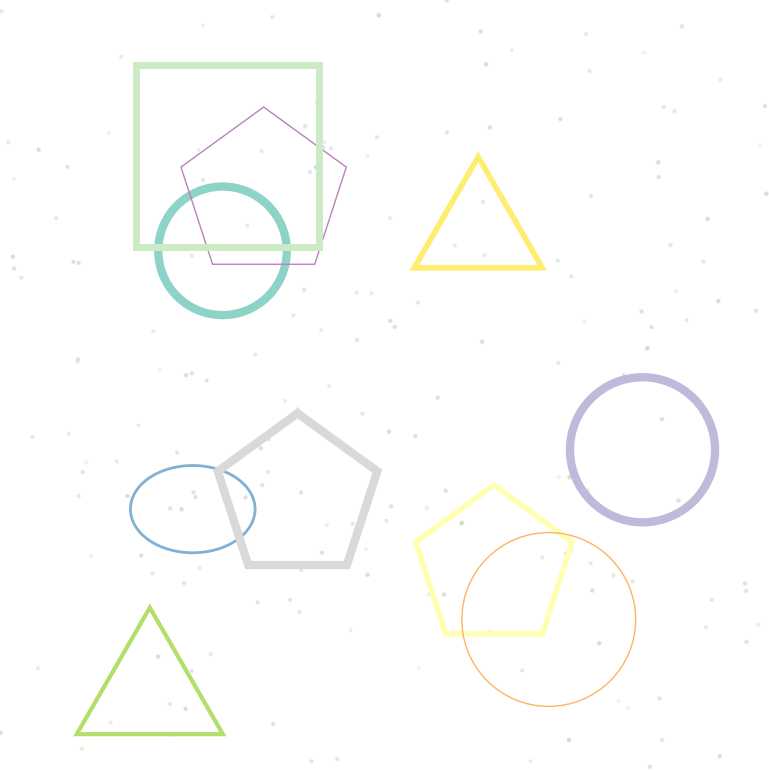[{"shape": "circle", "thickness": 3, "radius": 0.42, "center": [0.289, 0.674]}, {"shape": "pentagon", "thickness": 2, "radius": 0.53, "center": [0.642, 0.263]}, {"shape": "circle", "thickness": 3, "radius": 0.47, "center": [0.834, 0.416]}, {"shape": "oval", "thickness": 1, "radius": 0.4, "center": [0.25, 0.339]}, {"shape": "circle", "thickness": 0.5, "radius": 0.56, "center": [0.713, 0.195]}, {"shape": "triangle", "thickness": 1.5, "radius": 0.55, "center": [0.195, 0.101]}, {"shape": "pentagon", "thickness": 3, "radius": 0.54, "center": [0.386, 0.354]}, {"shape": "pentagon", "thickness": 0.5, "radius": 0.56, "center": [0.342, 0.748]}, {"shape": "square", "thickness": 2.5, "radius": 0.59, "center": [0.296, 0.797]}, {"shape": "triangle", "thickness": 2, "radius": 0.48, "center": [0.621, 0.7]}]